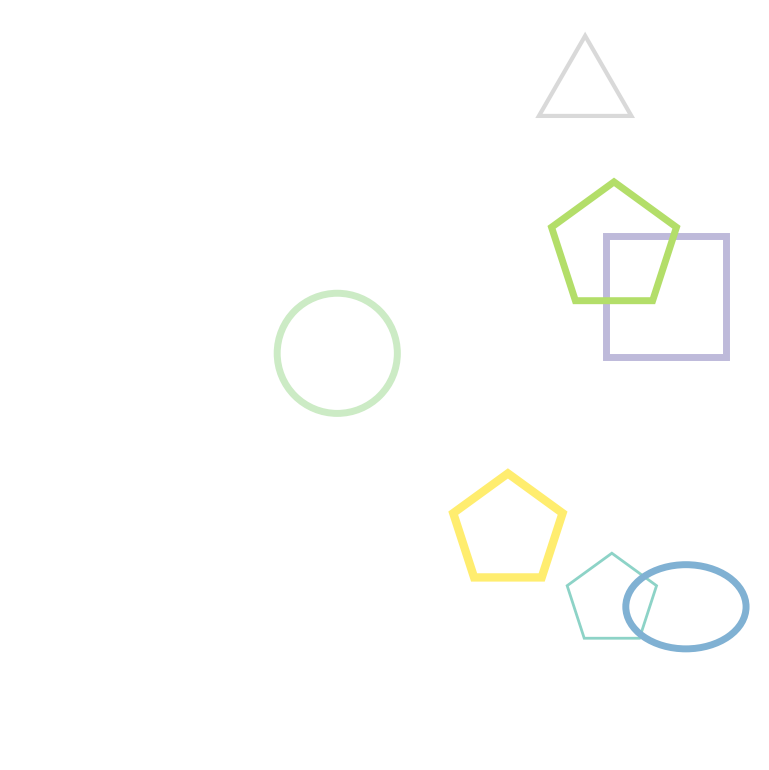[{"shape": "pentagon", "thickness": 1, "radius": 0.31, "center": [0.795, 0.221]}, {"shape": "square", "thickness": 2.5, "radius": 0.39, "center": [0.865, 0.615]}, {"shape": "oval", "thickness": 2.5, "radius": 0.39, "center": [0.891, 0.212]}, {"shape": "pentagon", "thickness": 2.5, "radius": 0.43, "center": [0.797, 0.678]}, {"shape": "triangle", "thickness": 1.5, "radius": 0.35, "center": [0.76, 0.884]}, {"shape": "circle", "thickness": 2.5, "radius": 0.39, "center": [0.438, 0.541]}, {"shape": "pentagon", "thickness": 3, "radius": 0.37, "center": [0.66, 0.31]}]